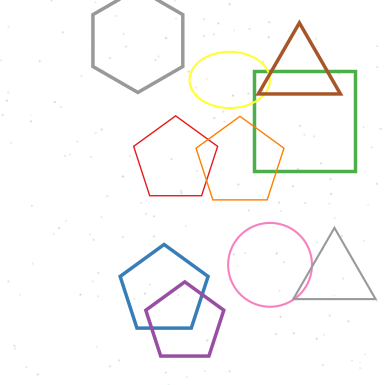[{"shape": "pentagon", "thickness": 1, "radius": 0.57, "center": [0.456, 0.584]}, {"shape": "pentagon", "thickness": 2.5, "radius": 0.6, "center": [0.426, 0.245]}, {"shape": "square", "thickness": 2.5, "radius": 0.65, "center": [0.792, 0.686]}, {"shape": "pentagon", "thickness": 2.5, "radius": 0.53, "center": [0.48, 0.161]}, {"shape": "pentagon", "thickness": 1, "radius": 0.6, "center": [0.623, 0.578]}, {"shape": "oval", "thickness": 1.5, "radius": 0.52, "center": [0.597, 0.792]}, {"shape": "triangle", "thickness": 2.5, "radius": 0.62, "center": [0.778, 0.818]}, {"shape": "circle", "thickness": 1.5, "radius": 0.54, "center": [0.701, 0.312]}, {"shape": "triangle", "thickness": 1.5, "radius": 0.62, "center": [0.869, 0.285]}, {"shape": "hexagon", "thickness": 2.5, "radius": 0.67, "center": [0.358, 0.895]}]